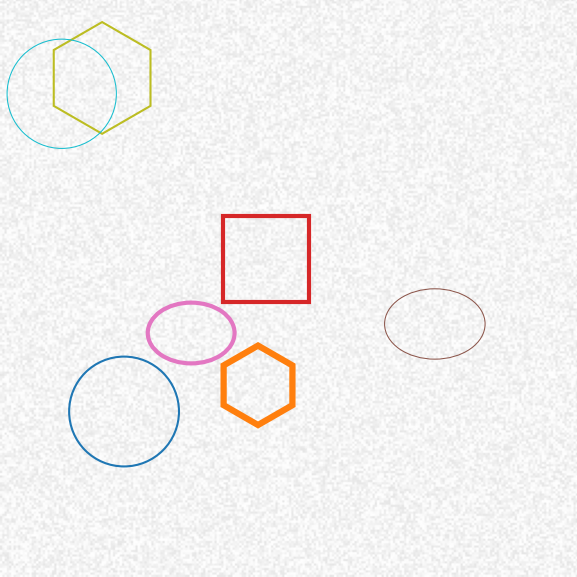[{"shape": "circle", "thickness": 1, "radius": 0.48, "center": [0.215, 0.287]}, {"shape": "hexagon", "thickness": 3, "radius": 0.34, "center": [0.447, 0.332]}, {"shape": "square", "thickness": 2, "radius": 0.37, "center": [0.46, 0.551]}, {"shape": "oval", "thickness": 0.5, "radius": 0.44, "center": [0.753, 0.438]}, {"shape": "oval", "thickness": 2, "radius": 0.38, "center": [0.331, 0.423]}, {"shape": "hexagon", "thickness": 1, "radius": 0.48, "center": [0.177, 0.864]}, {"shape": "circle", "thickness": 0.5, "radius": 0.47, "center": [0.107, 0.837]}]